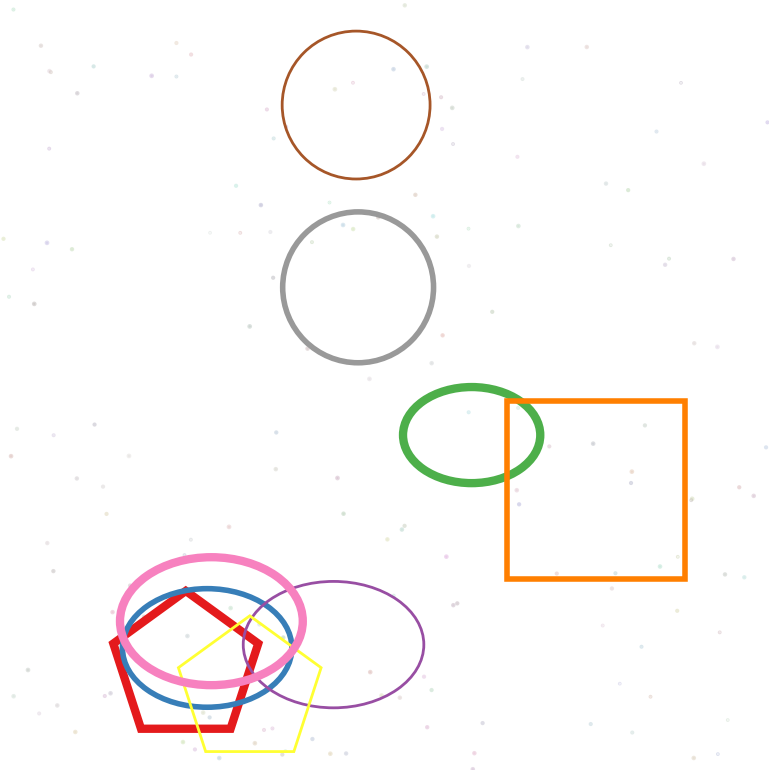[{"shape": "pentagon", "thickness": 3, "radius": 0.49, "center": [0.241, 0.134]}, {"shape": "oval", "thickness": 2, "radius": 0.55, "center": [0.269, 0.159]}, {"shape": "oval", "thickness": 3, "radius": 0.45, "center": [0.613, 0.435]}, {"shape": "oval", "thickness": 1, "radius": 0.59, "center": [0.433, 0.163]}, {"shape": "square", "thickness": 2, "radius": 0.58, "center": [0.774, 0.364]}, {"shape": "pentagon", "thickness": 1, "radius": 0.49, "center": [0.324, 0.103]}, {"shape": "circle", "thickness": 1, "radius": 0.48, "center": [0.462, 0.864]}, {"shape": "oval", "thickness": 3, "radius": 0.59, "center": [0.275, 0.193]}, {"shape": "circle", "thickness": 2, "radius": 0.49, "center": [0.465, 0.627]}]